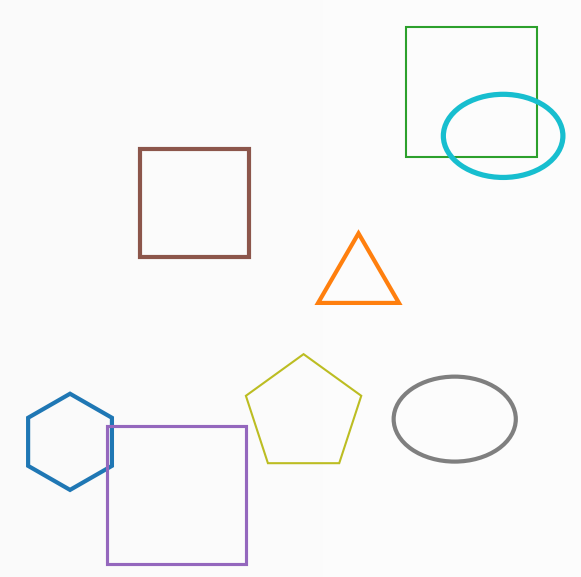[{"shape": "hexagon", "thickness": 2, "radius": 0.42, "center": [0.12, 0.234]}, {"shape": "triangle", "thickness": 2, "radius": 0.4, "center": [0.617, 0.515]}, {"shape": "square", "thickness": 1, "radius": 0.56, "center": [0.811, 0.84]}, {"shape": "square", "thickness": 1.5, "radius": 0.6, "center": [0.303, 0.142]}, {"shape": "square", "thickness": 2, "radius": 0.47, "center": [0.335, 0.648]}, {"shape": "oval", "thickness": 2, "radius": 0.53, "center": [0.782, 0.273]}, {"shape": "pentagon", "thickness": 1, "radius": 0.52, "center": [0.522, 0.282]}, {"shape": "oval", "thickness": 2.5, "radius": 0.51, "center": [0.866, 0.764]}]